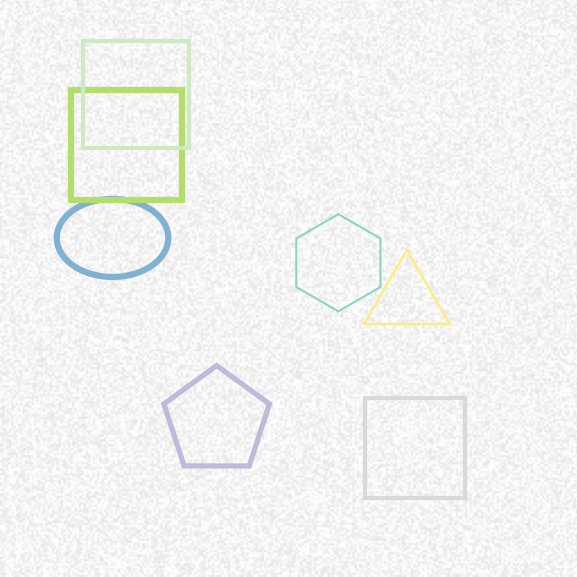[{"shape": "hexagon", "thickness": 1, "radius": 0.42, "center": [0.586, 0.544]}, {"shape": "pentagon", "thickness": 2.5, "radius": 0.48, "center": [0.375, 0.27]}, {"shape": "oval", "thickness": 3, "radius": 0.48, "center": [0.195, 0.587]}, {"shape": "square", "thickness": 3, "radius": 0.48, "center": [0.219, 0.748]}, {"shape": "square", "thickness": 2, "radius": 0.43, "center": [0.718, 0.223]}, {"shape": "square", "thickness": 2, "radius": 0.46, "center": [0.235, 0.835]}, {"shape": "triangle", "thickness": 1, "radius": 0.43, "center": [0.705, 0.481]}]